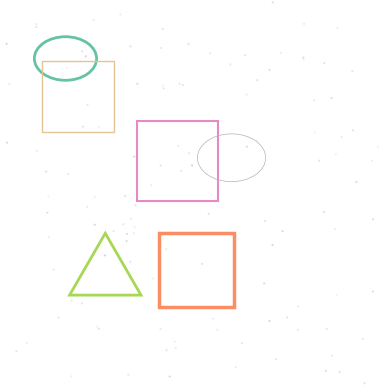[{"shape": "oval", "thickness": 2, "radius": 0.4, "center": [0.17, 0.848]}, {"shape": "square", "thickness": 2.5, "radius": 0.49, "center": [0.511, 0.299]}, {"shape": "square", "thickness": 1.5, "radius": 0.52, "center": [0.461, 0.582]}, {"shape": "triangle", "thickness": 2, "radius": 0.54, "center": [0.273, 0.287]}, {"shape": "square", "thickness": 1, "radius": 0.47, "center": [0.202, 0.75]}, {"shape": "oval", "thickness": 0.5, "radius": 0.44, "center": [0.601, 0.59]}]